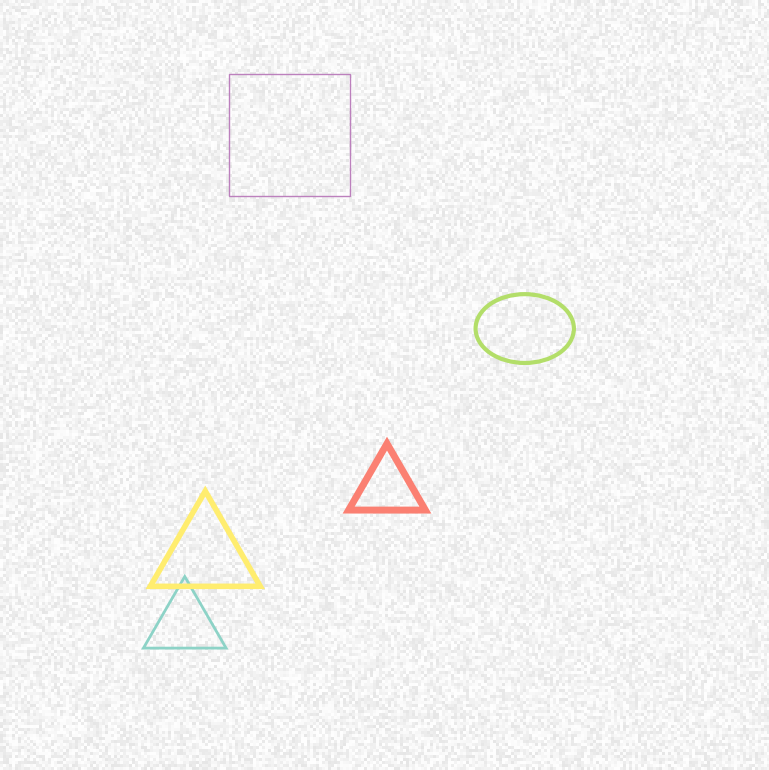[{"shape": "triangle", "thickness": 1, "radius": 0.31, "center": [0.24, 0.189]}, {"shape": "triangle", "thickness": 2.5, "radius": 0.29, "center": [0.503, 0.366]}, {"shape": "oval", "thickness": 1.5, "radius": 0.32, "center": [0.681, 0.573]}, {"shape": "square", "thickness": 0.5, "radius": 0.39, "center": [0.376, 0.824]}, {"shape": "triangle", "thickness": 2, "radius": 0.41, "center": [0.267, 0.28]}]